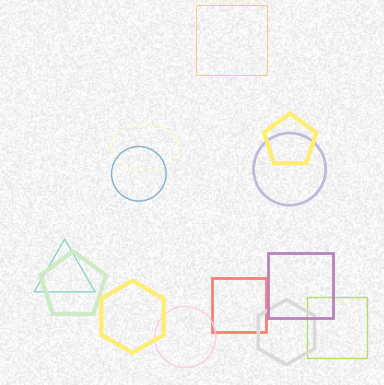[{"shape": "triangle", "thickness": 1, "radius": 0.46, "center": [0.168, 0.288]}, {"shape": "oval", "thickness": 0.5, "radius": 0.44, "center": [0.377, 0.617]}, {"shape": "circle", "thickness": 2, "radius": 0.47, "center": [0.752, 0.561]}, {"shape": "square", "thickness": 2, "radius": 0.35, "center": [0.621, 0.208]}, {"shape": "circle", "thickness": 1, "radius": 0.35, "center": [0.361, 0.549]}, {"shape": "square", "thickness": 0.5, "radius": 0.46, "center": [0.601, 0.896]}, {"shape": "square", "thickness": 1, "radius": 0.39, "center": [0.874, 0.149]}, {"shape": "circle", "thickness": 1, "radius": 0.4, "center": [0.481, 0.125]}, {"shape": "hexagon", "thickness": 2.5, "radius": 0.42, "center": [0.744, 0.137]}, {"shape": "square", "thickness": 2, "radius": 0.42, "center": [0.781, 0.258]}, {"shape": "pentagon", "thickness": 3, "radius": 0.45, "center": [0.19, 0.257]}, {"shape": "hexagon", "thickness": 3, "radius": 0.47, "center": [0.344, 0.177]}, {"shape": "pentagon", "thickness": 3, "radius": 0.36, "center": [0.753, 0.634]}]